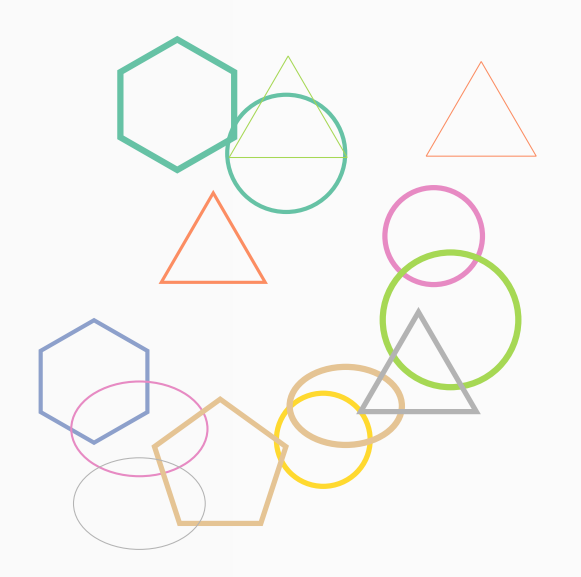[{"shape": "circle", "thickness": 2, "radius": 0.51, "center": [0.492, 0.734]}, {"shape": "hexagon", "thickness": 3, "radius": 0.57, "center": [0.305, 0.818]}, {"shape": "triangle", "thickness": 0.5, "radius": 0.55, "center": [0.828, 0.783]}, {"shape": "triangle", "thickness": 1.5, "radius": 0.52, "center": [0.367, 0.562]}, {"shape": "hexagon", "thickness": 2, "radius": 0.53, "center": [0.162, 0.339]}, {"shape": "oval", "thickness": 1, "radius": 0.59, "center": [0.24, 0.257]}, {"shape": "circle", "thickness": 2.5, "radius": 0.42, "center": [0.746, 0.59]}, {"shape": "triangle", "thickness": 0.5, "radius": 0.59, "center": [0.496, 0.785]}, {"shape": "circle", "thickness": 3, "radius": 0.58, "center": [0.775, 0.445]}, {"shape": "circle", "thickness": 2.5, "radius": 0.4, "center": [0.556, 0.238]}, {"shape": "oval", "thickness": 3, "radius": 0.48, "center": [0.595, 0.296]}, {"shape": "pentagon", "thickness": 2.5, "radius": 0.59, "center": [0.379, 0.189]}, {"shape": "triangle", "thickness": 2.5, "radius": 0.57, "center": [0.72, 0.344]}, {"shape": "oval", "thickness": 0.5, "radius": 0.57, "center": [0.24, 0.127]}]